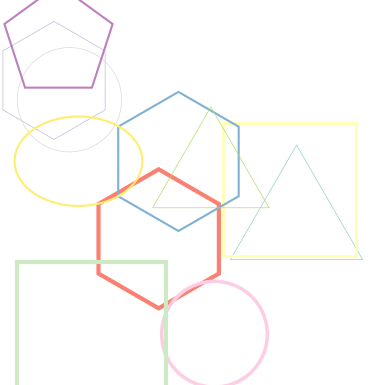[{"shape": "triangle", "thickness": 0.5, "radius": 0.99, "center": [0.77, 0.425]}, {"shape": "square", "thickness": 2, "radius": 0.86, "center": [0.752, 0.508]}, {"shape": "hexagon", "thickness": 0.5, "radius": 0.77, "center": [0.14, 0.791]}, {"shape": "hexagon", "thickness": 3, "radius": 0.9, "center": [0.412, 0.38]}, {"shape": "hexagon", "thickness": 1.5, "radius": 0.9, "center": [0.464, 0.581]}, {"shape": "triangle", "thickness": 0.5, "radius": 0.87, "center": [0.548, 0.548]}, {"shape": "circle", "thickness": 2.5, "radius": 0.69, "center": [0.557, 0.132]}, {"shape": "circle", "thickness": 0.5, "radius": 0.68, "center": [0.18, 0.741]}, {"shape": "pentagon", "thickness": 1.5, "radius": 0.74, "center": [0.152, 0.892]}, {"shape": "square", "thickness": 3, "radius": 0.97, "center": [0.238, 0.126]}, {"shape": "oval", "thickness": 1.5, "radius": 0.83, "center": [0.204, 0.581]}]